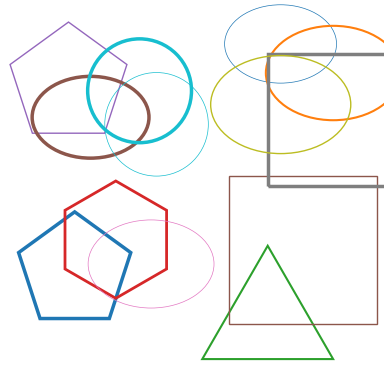[{"shape": "pentagon", "thickness": 2.5, "radius": 0.77, "center": [0.194, 0.297]}, {"shape": "oval", "thickness": 0.5, "radius": 0.73, "center": [0.729, 0.886]}, {"shape": "oval", "thickness": 1.5, "radius": 0.88, "center": [0.866, 0.81]}, {"shape": "triangle", "thickness": 1.5, "radius": 0.98, "center": [0.695, 0.165]}, {"shape": "hexagon", "thickness": 2, "radius": 0.76, "center": [0.301, 0.378]}, {"shape": "pentagon", "thickness": 1, "radius": 0.8, "center": [0.178, 0.783]}, {"shape": "oval", "thickness": 2.5, "radius": 0.76, "center": [0.235, 0.695]}, {"shape": "square", "thickness": 1, "radius": 0.96, "center": [0.787, 0.351]}, {"shape": "oval", "thickness": 0.5, "radius": 0.82, "center": [0.392, 0.314]}, {"shape": "square", "thickness": 2.5, "radius": 0.86, "center": [0.866, 0.687]}, {"shape": "oval", "thickness": 1, "radius": 0.91, "center": [0.729, 0.728]}, {"shape": "circle", "thickness": 2.5, "radius": 0.67, "center": [0.363, 0.764]}, {"shape": "circle", "thickness": 0.5, "radius": 0.67, "center": [0.407, 0.677]}]